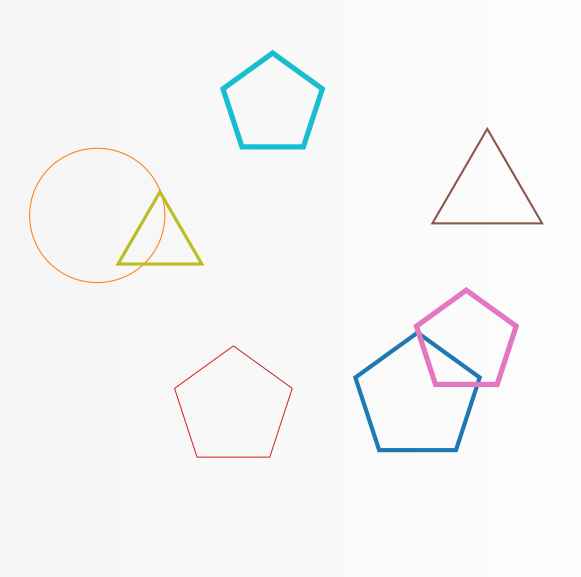[{"shape": "pentagon", "thickness": 2, "radius": 0.56, "center": [0.718, 0.311]}, {"shape": "circle", "thickness": 0.5, "radius": 0.58, "center": [0.167, 0.626]}, {"shape": "pentagon", "thickness": 0.5, "radius": 0.53, "center": [0.402, 0.294]}, {"shape": "triangle", "thickness": 1, "radius": 0.55, "center": [0.838, 0.667]}, {"shape": "pentagon", "thickness": 2.5, "radius": 0.45, "center": [0.802, 0.406]}, {"shape": "triangle", "thickness": 1.5, "radius": 0.42, "center": [0.275, 0.584]}, {"shape": "pentagon", "thickness": 2.5, "radius": 0.45, "center": [0.469, 0.817]}]